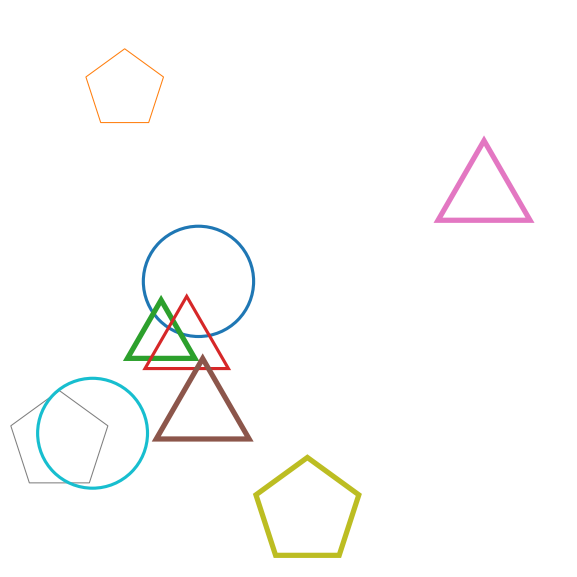[{"shape": "circle", "thickness": 1.5, "radius": 0.48, "center": [0.344, 0.512]}, {"shape": "pentagon", "thickness": 0.5, "radius": 0.35, "center": [0.216, 0.844]}, {"shape": "triangle", "thickness": 2.5, "radius": 0.34, "center": [0.279, 0.412]}, {"shape": "triangle", "thickness": 1.5, "radius": 0.42, "center": [0.323, 0.403]}, {"shape": "triangle", "thickness": 2.5, "radius": 0.46, "center": [0.351, 0.285]}, {"shape": "triangle", "thickness": 2.5, "radius": 0.46, "center": [0.838, 0.664]}, {"shape": "pentagon", "thickness": 0.5, "radius": 0.44, "center": [0.103, 0.234]}, {"shape": "pentagon", "thickness": 2.5, "radius": 0.47, "center": [0.532, 0.113]}, {"shape": "circle", "thickness": 1.5, "radius": 0.48, "center": [0.16, 0.249]}]